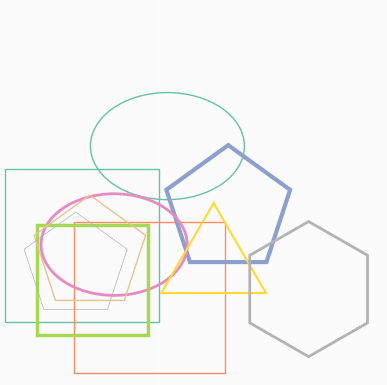[{"shape": "square", "thickness": 1, "radius": 0.99, "center": [0.212, 0.362]}, {"shape": "oval", "thickness": 1, "radius": 0.99, "center": [0.432, 0.62]}, {"shape": "square", "thickness": 1, "radius": 0.98, "center": [0.386, 0.227]}, {"shape": "pentagon", "thickness": 3, "radius": 0.84, "center": [0.589, 0.455]}, {"shape": "oval", "thickness": 2, "radius": 0.94, "center": [0.295, 0.365]}, {"shape": "square", "thickness": 2.5, "radius": 0.72, "center": [0.238, 0.274]}, {"shape": "triangle", "thickness": 1.5, "radius": 0.78, "center": [0.551, 0.317]}, {"shape": "pentagon", "thickness": 1, "radius": 0.76, "center": [0.232, 0.342]}, {"shape": "hexagon", "thickness": 2, "radius": 0.88, "center": [0.796, 0.249]}, {"shape": "pentagon", "thickness": 0.5, "radius": 0.7, "center": [0.195, 0.309]}]